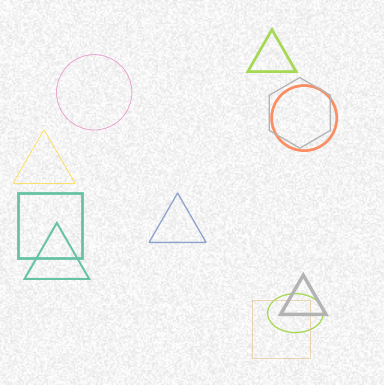[{"shape": "triangle", "thickness": 1.5, "radius": 0.49, "center": [0.148, 0.324]}, {"shape": "square", "thickness": 2, "radius": 0.42, "center": [0.13, 0.414]}, {"shape": "circle", "thickness": 2, "radius": 0.42, "center": [0.79, 0.693]}, {"shape": "triangle", "thickness": 1, "radius": 0.43, "center": [0.461, 0.413]}, {"shape": "circle", "thickness": 0.5, "radius": 0.49, "center": [0.245, 0.76]}, {"shape": "oval", "thickness": 1, "radius": 0.36, "center": [0.767, 0.187]}, {"shape": "triangle", "thickness": 2, "radius": 0.36, "center": [0.706, 0.85]}, {"shape": "triangle", "thickness": 0.5, "radius": 0.46, "center": [0.114, 0.57]}, {"shape": "square", "thickness": 0.5, "radius": 0.38, "center": [0.731, 0.146]}, {"shape": "triangle", "thickness": 2.5, "radius": 0.34, "center": [0.788, 0.217]}, {"shape": "hexagon", "thickness": 1, "radius": 0.46, "center": [0.779, 0.707]}]